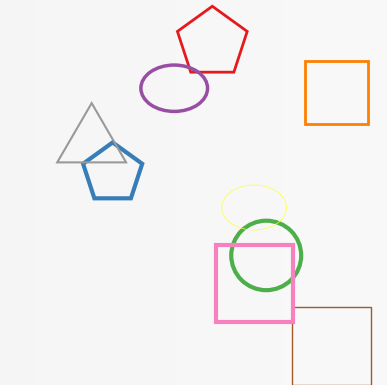[{"shape": "pentagon", "thickness": 2, "radius": 0.47, "center": [0.548, 0.889]}, {"shape": "pentagon", "thickness": 3, "radius": 0.4, "center": [0.291, 0.55]}, {"shape": "circle", "thickness": 3, "radius": 0.45, "center": [0.687, 0.337]}, {"shape": "oval", "thickness": 2.5, "radius": 0.43, "center": [0.45, 0.771]}, {"shape": "square", "thickness": 2, "radius": 0.41, "center": [0.869, 0.76]}, {"shape": "oval", "thickness": 0.5, "radius": 0.42, "center": [0.656, 0.461]}, {"shape": "square", "thickness": 1, "radius": 0.51, "center": [0.855, 0.102]}, {"shape": "square", "thickness": 3, "radius": 0.5, "center": [0.658, 0.263]}, {"shape": "triangle", "thickness": 1.5, "radius": 0.51, "center": [0.237, 0.63]}]